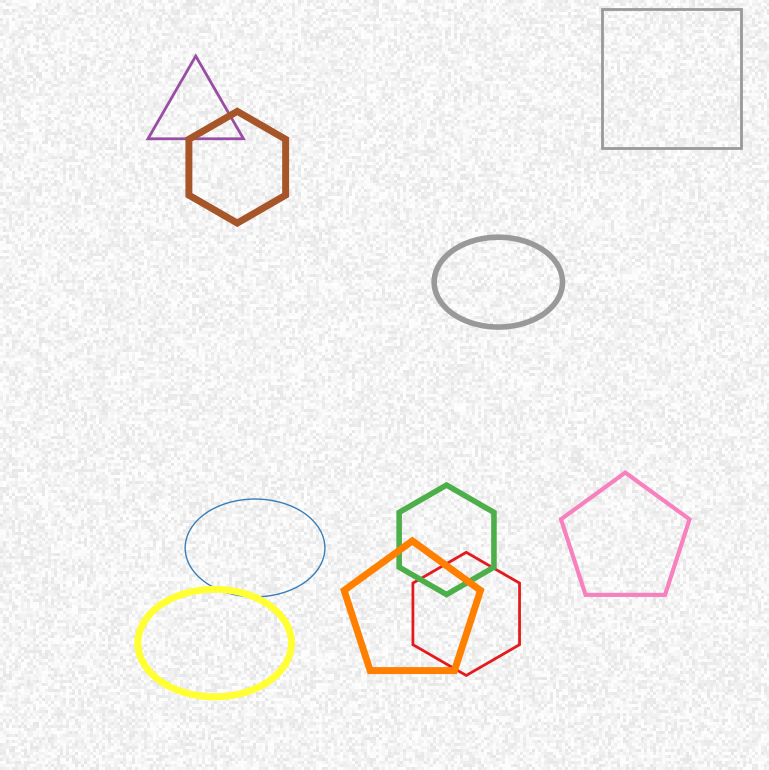[{"shape": "hexagon", "thickness": 1, "radius": 0.4, "center": [0.605, 0.203]}, {"shape": "oval", "thickness": 0.5, "radius": 0.45, "center": [0.331, 0.288]}, {"shape": "hexagon", "thickness": 2, "radius": 0.36, "center": [0.58, 0.299]}, {"shape": "triangle", "thickness": 1, "radius": 0.36, "center": [0.254, 0.856]}, {"shape": "pentagon", "thickness": 2.5, "radius": 0.47, "center": [0.535, 0.204]}, {"shape": "oval", "thickness": 2.5, "radius": 0.5, "center": [0.279, 0.165]}, {"shape": "hexagon", "thickness": 2.5, "radius": 0.36, "center": [0.308, 0.783]}, {"shape": "pentagon", "thickness": 1.5, "radius": 0.44, "center": [0.812, 0.298]}, {"shape": "oval", "thickness": 2, "radius": 0.42, "center": [0.647, 0.634]}, {"shape": "square", "thickness": 1, "radius": 0.45, "center": [0.872, 0.898]}]